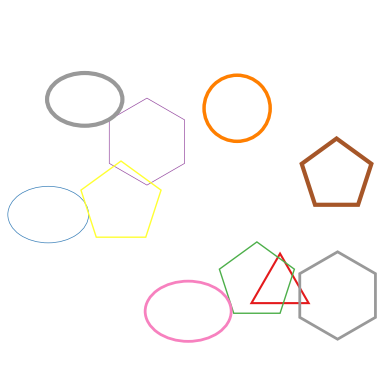[{"shape": "triangle", "thickness": 1.5, "radius": 0.43, "center": [0.727, 0.256]}, {"shape": "oval", "thickness": 0.5, "radius": 0.52, "center": [0.125, 0.443]}, {"shape": "pentagon", "thickness": 1, "radius": 0.51, "center": [0.667, 0.269]}, {"shape": "hexagon", "thickness": 0.5, "radius": 0.56, "center": [0.382, 0.632]}, {"shape": "circle", "thickness": 2.5, "radius": 0.43, "center": [0.616, 0.719]}, {"shape": "pentagon", "thickness": 1, "radius": 0.55, "center": [0.314, 0.472]}, {"shape": "pentagon", "thickness": 3, "radius": 0.48, "center": [0.874, 0.545]}, {"shape": "oval", "thickness": 2, "radius": 0.56, "center": [0.489, 0.192]}, {"shape": "hexagon", "thickness": 2, "radius": 0.57, "center": [0.877, 0.232]}, {"shape": "oval", "thickness": 3, "radius": 0.49, "center": [0.22, 0.742]}]